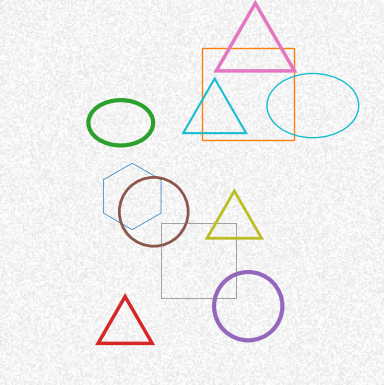[{"shape": "hexagon", "thickness": 0.5, "radius": 0.43, "center": [0.343, 0.49]}, {"shape": "square", "thickness": 1, "radius": 0.59, "center": [0.645, 0.756]}, {"shape": "oval", "thickness": 3, "radius": 0.42, "center": [0.314, 0.681]}, {"shape": "triangle", "thickness": 2.5, "radius": 0.41, "center": [0.325, 0.149]}, {"shape": "circle", "thickness": 3, "radius": 0.44, "center": [0.645, 0.205]}, {"shape": "circle", "thickness": 2, "radius": 0.45, "center": [0.399, 0.45]}, {"shape": "triangle", "thickness": 2.5, "radius": 0.59, "center": [0.663, 0.874]}, {"shape": "square", "thickness": 0.5, "radius": 0.48, "center": [0.516, 0.323]}, {"shape": "triangle", "thickness": 2, "radius": 0.41, "center": [0.609, 0.422]}, {"shape": "triangle", "thickness": 1.5, "radius": 0.47, "center": [0.558, 0.701]}, {"shape": "oval", "thickness": 1, "radius": 0.6, "center": [0.813, 0.726]}]